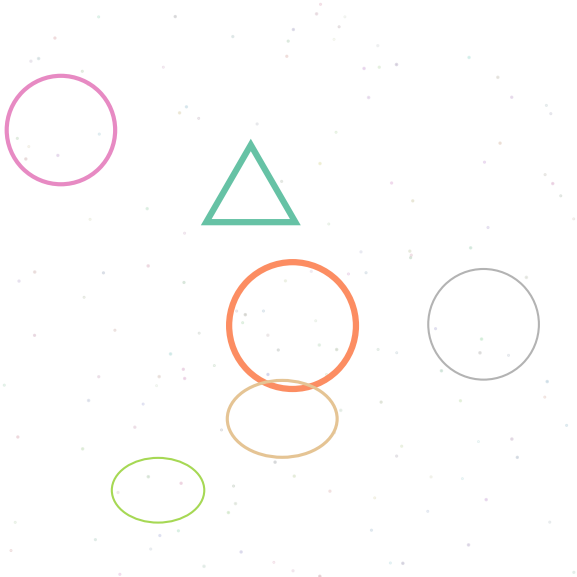[{"shape": "triangle", "thickness": 3, "radius": 0.45, "center": [0.434, 0.659]}, {"shape": "circle", "thickness": 3, "radius": 0.55, "center": [0.507, 0.435]}, {"shape": "circle", "thickness": 2, "radius": 0.47, "center": [0.106, 0.774]}, {"shape": "oval", "thickness": 1, "radius": 0.4, "center": [0.274, 0.15]}, {"shape": "oval", "thickness": 1.5, "radius": 0.48, "center": [0.489, 0.274]}, {"shape": "circle", "thickness": 1, "radius": 0.48, "center": [0.837, 0.438]}]